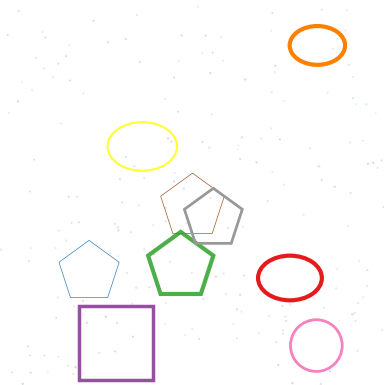[{"shape": "oval", "thickness": 3, "radius": 0.41, "center": [0.753, 0.278]}, {"shape": "pentagon", "thickness": 0.5, "radius": 0.41, "center": [0.231, 0.293]}, {"shape": "pentagon", "thickness": 3, "radius": 0.45, "center": [0.469, 0.309]}, {"shape": "square", "thickness": 2.5, "radius": 0.48, "center": [0.301, 0.109]}, {"shape": "oval", "thickness": 3, "radius": 0.36, "center": [0.824, 0.882]}, {"shape": "oval", "thickness": 1.5, "radius": 0.45, "center": [0.37, 0.62]}, {"shape": "pentagon", "thickness": 0.5, "radius": 0.43, "center": [0.5, 0.464]}, {"shape": "circle", "thickness": 2, "radius": 0.34, "center": [0.822, 0.102]}, {"shape": "pentagon", "thickness": 2, "radius": 0.4, "center": [0.554, 0.432]}]